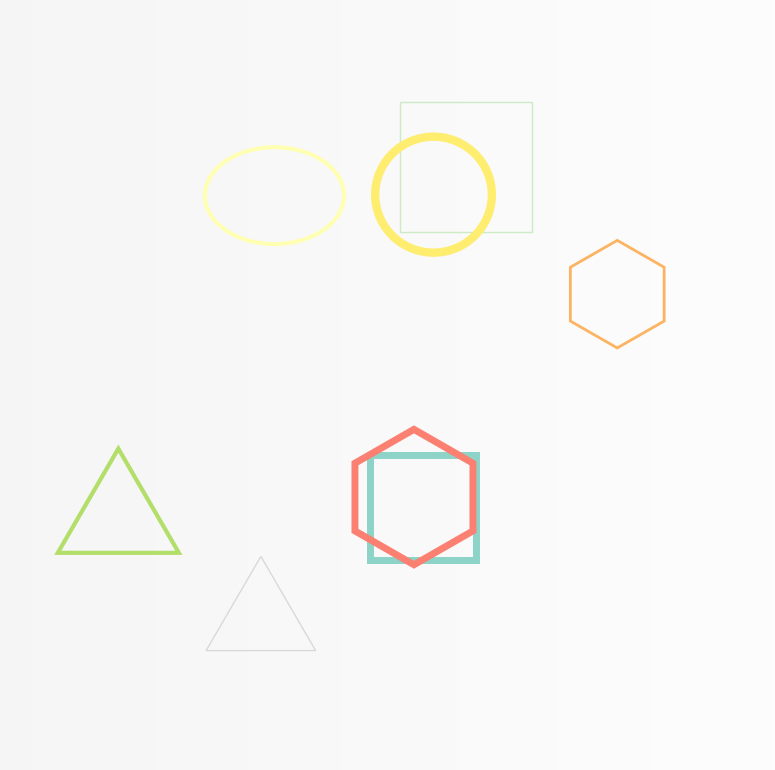[{"shape": "square", "thickness": 2.5, "radius": 0.34, "center": [0.546, 0.341]}, {"shape": "oval", "thickness": 1.5, "radius": 0.45, "center": [0.354, 0.746]}, {"shape": "hexagon", "thickness": 2.5, "radius": 0.44, "center": [0.534, 0.354]}, {"shape": "hexagon", "thickness": 1, "radius": 0.35, "center": [0.796, 0.618]}, {"shape": "triangle", "thickness": 1.5, "radius": 0.45, "center": [0.153, 0.327]}, {"shape": "triangle", "thickness": 0.5, "radius": 0.41, "center": [0.337, 0.196]}, {"shape": "square", "thickness": 0.5, "radius": 0.42, "center": [0.601, 0.783]}, {"shape": "circle", "thickness": 3, "radius": 0.38, "center": [0.559, 0.747]}]